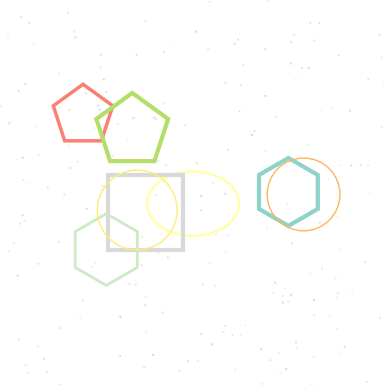[{"shape": "hexagon", "thickness": 3, "radius": 0.44, "center": [0.749, 0.501]}, {"shape": "oval", "thickness": 2, "radius": 0.6, "center": [0.501, 0.471]}, {"shape": "pentagon", "thickness": 2.5, "radius": 0.41, "center": [0.216, 0.7]}, {"shape": "circle", "thickness": 1, "radius": 0.47, "center": [0.789, 0.495]}, {"shape": "pentagon", "thickness": 3, "radius": 0.49, "center": [0.344, 0.661]}, {"shape": "square", "thickness": 3, "radius": 0.49, "center": [0.378, 0.447]}, {"shape": "hexagon", "thickness": 2, "radius": 0.47, "center": [0.276, 0.352]}, {"shape": "circle", "thickness": 1, "radius": 0.52, "center": [0.356, 0.455]}]